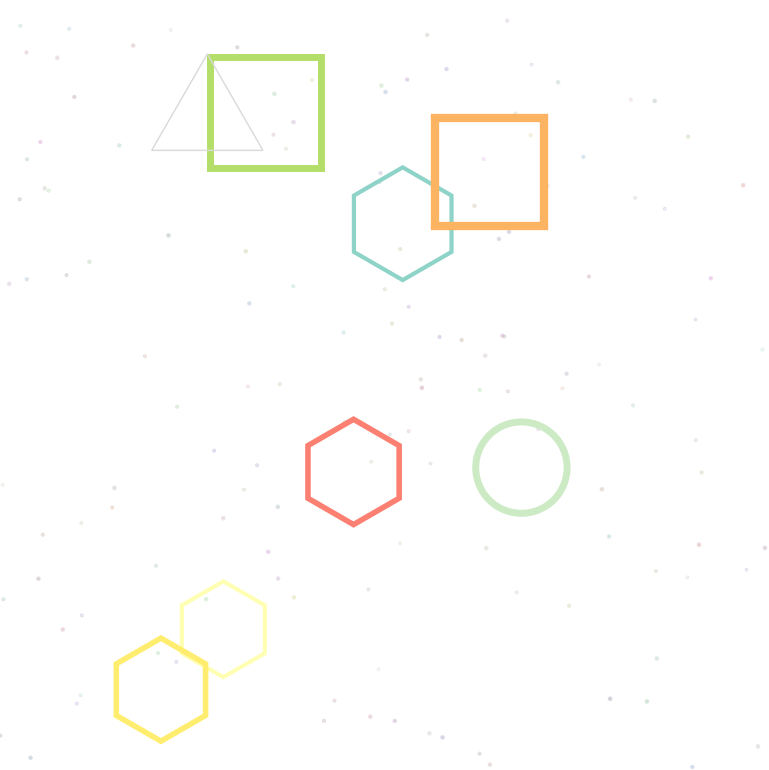[{"shape": "hexagon", "thickness": 1.5, "radius": 0.37, "center": [0.523, 0.709]}, {"shape": "hexagon", "thickness": 1.5, "radius": 0.31, "center": [0.29, 0.183]}, {"shape": "hexagon", "thickness": 2, "radius": 0.34, "center": [0.459, 0.387]}, {"shape": "square", "thickness": 3, "radius": 0.35, "center": [0.636, 0.777]}, {"shape": "square", "thickness": 2.5, "radius": 0.36, "center": [0.344, 0.854]}, {"shape": "triangle", "thickness": 0.5, "radius": 0.42, "center": [0.269, 0.846]}, {"shape": "circle", "thickness": 2.5, "radius": 0.3, "center": [0.677, 0.393]}, {"shape": "hexagon", "thickness": 2, "radius": 0.33, "center": [0.209, 0.104]}]